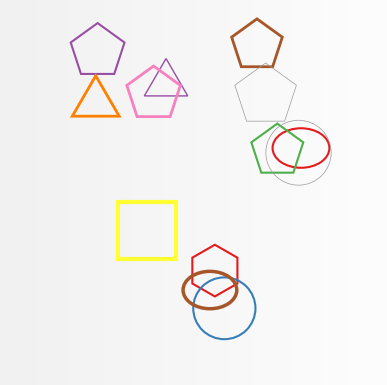[{"shape": "hexagon", "thickness": 1.5, "radius": 0.34, "center": [0.555, 0.297]}, {"shape": "oval", "thickness": 1.5, "radius": 0.37, "center": [0.777, 0.616]}, {"shape": "circle", "thickness": 1.5, "radius": 0.4, "center": [0.579, 0.199]}, {"shape": "pentagon", "thickness": 1.5, "radius": 0.35, "center": [0.716, 0.609]}, {"shape": "pentagon", "thickness": 1.5, "radius": 0.36, "center": [0.252, 0.867]}, {"shape": "triangle", "thickness": 1, "radius": 0.32, "center": [0.429, 0.783]}, {"shape": "triangle", "thickness": 2, "radius": 0.35, "center": [0.247, 0.733]}, {"shape": "square", "thickness": 3, "radius": 0.37, "center": [0.379, 0.402]}, {"shape": "pentagon", "thickness": 2, "radius": 0.34, "center": [0.663, 0.882]}, {"shape": "oval", "thickness": 2.5, "radius": 0.35, "center": [0.542, 0.247]}, {"shape": "pentagon", "thickness": 2, "radius": 0.36, "center": [0.396, 0.756]}, {"shape": "pentagon", "thickness": 0.5, "radius": 0.42, "center": [0.685, 0.753]}, {"shape": "circle", "thickness": 0.5, "radius": 0.42, "center": [0.77, 0.603]}]